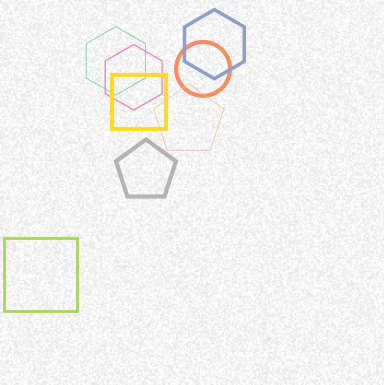[{"shape": "hexagon", "thickness": 0.5, "radius": 0.45, "center": [0.301, 0.842]}, {"shape": "circle", "thickness": 3, "radius": 0.35, "center": [0.527, 0.821]}, {"shape": "hexagon", "thickness": 2.5, "radius": 0.45, "center": [0.557, 0.885]}, {"shape": "hexagon", "thickness": 1, "radius": 0.43, "center": [0.347, 0.799]}, {"shape": "square", "thickness": 2, "radius": 0.47, "center": [0.104, 0.287]}, {"shape": "square", "thickness": 3, "radius": 0.35, "center": [0.361, 0.734]}, {"shape": "pentagon", "thickness": 0.5, "radius": 0.48, "center": [0.49, 0.687]}, {"shape": "pentagon", "thickness": 3, "radius": 0.41, "center": [0.379, 0.556]}]